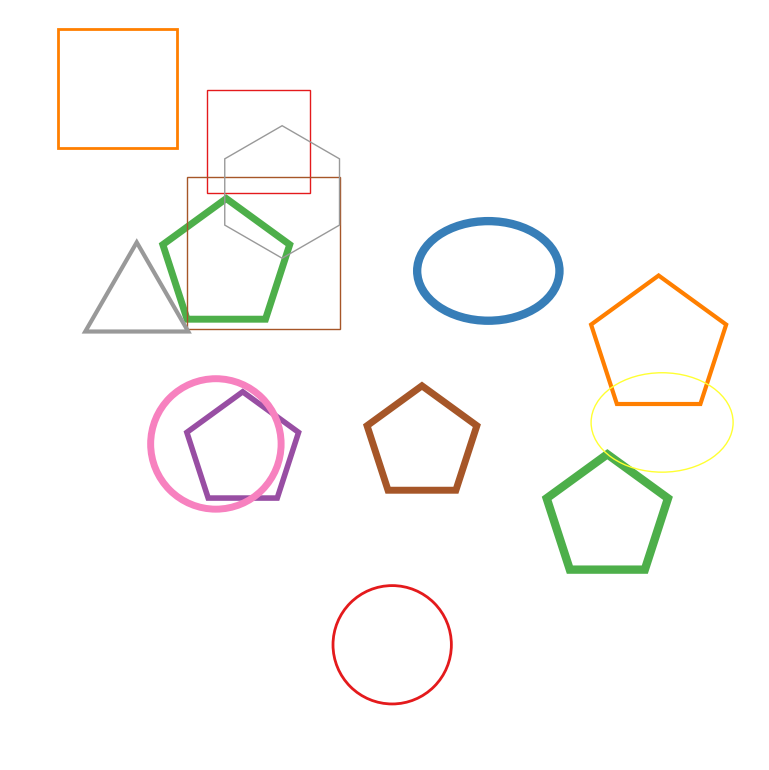[{"shape": "square", "thickness": 0.5, "radius": 0.34, "center": [0.336, 0.816]}, {"shape": "circle", "thickness": 1, "radius": 0.38, "center": [0.509, 0.163]}, {"shape": "oval", "thickness": 3, "radius": 0.46, "center": [0.634, 0.648]}, {"shape": "pentagon", "thickness": 3, "radius": 0.41, "center": [0.789, 0.327]}, {"shape": "pentagon", "thickness": 2.5, "radius": 0.43, "center": [0.294, 0.656]}, {"shape": "pentagon", "thickness": 2, "radius": 0.38, "center": [0.315, 0.415]}, {"shape": "square", "thickness": 1, "radius": 0.39, "center": [0.153, 0.885]}, {"shape": "pentagon", "thickness": 1.5, "radius": 0.46, "center": [0.855, 0.55]}, {"shape": "oval", "thickness": 0.5, "radius": 0.46, "center": [0.86, 0.451]}, {"shape": "pentagon", "thickness": 2.5, "radius": 0.37, "center": [0.548, 0.424]}, {"shape": "square", "thickness": 0.5, "radius": 0.5, "center": [0.342, 0.671]}, {"shape": "circle", "thickness": 2.5, "radius": 0.42, "center": [0.28, 0.423]}, {"shape": "hexagon", "thickness": 0.5, "radius": 0.43, "center": [0.366, 0.751]}, {"shape": "triangle", "thickness": 1.5, "radius": 0.39, "center": [0.178, 0.608]}]